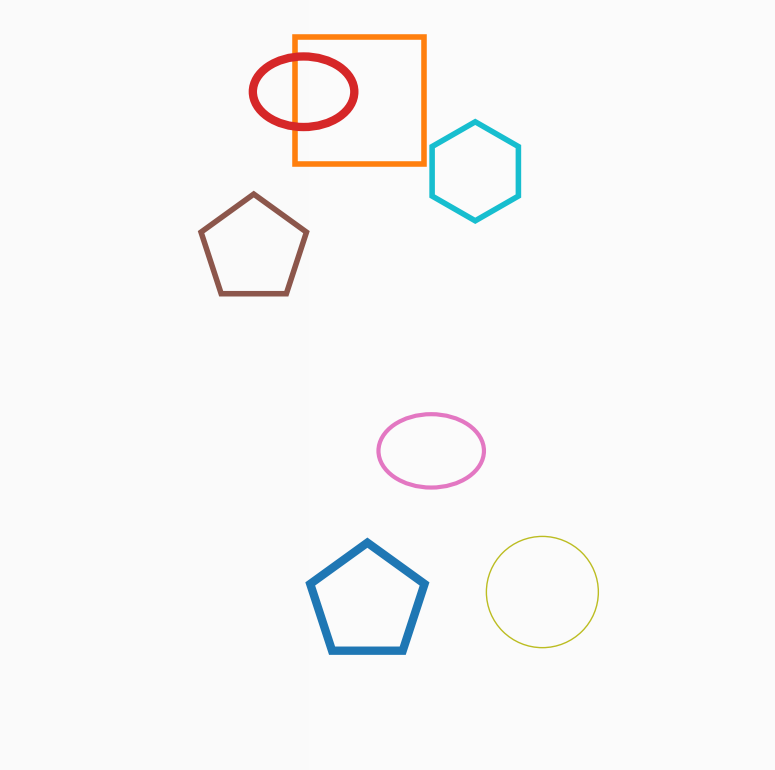[{"shape": "pentagon", "thickness": 3, "radius": 0.39, "center": [0.474, 0.218]}, {"shape": "square", "thickness": 2, "radius": 0.42, "center": [0.464, 0.87]}, {"shape": "oval", "thickness": 3, "radius": 0.33, "center": [0.392, 0.881]}, {"shape": "pentagon", "thickness": 2, "radius": 0.36, "center": [0.327, 0.676]}, {"shape": "oval", "thickness": 1.5, "radius": 0.34, "center": [0.556, 0.414]}, {"shape": "circle", "thickness": 0.5, "radius": 0.36, "center": [0.7, 0.231]}, {"shape": "hexagon", "thickness": 2, "radius": 0.32, "center": [0.613, 0.778]}]